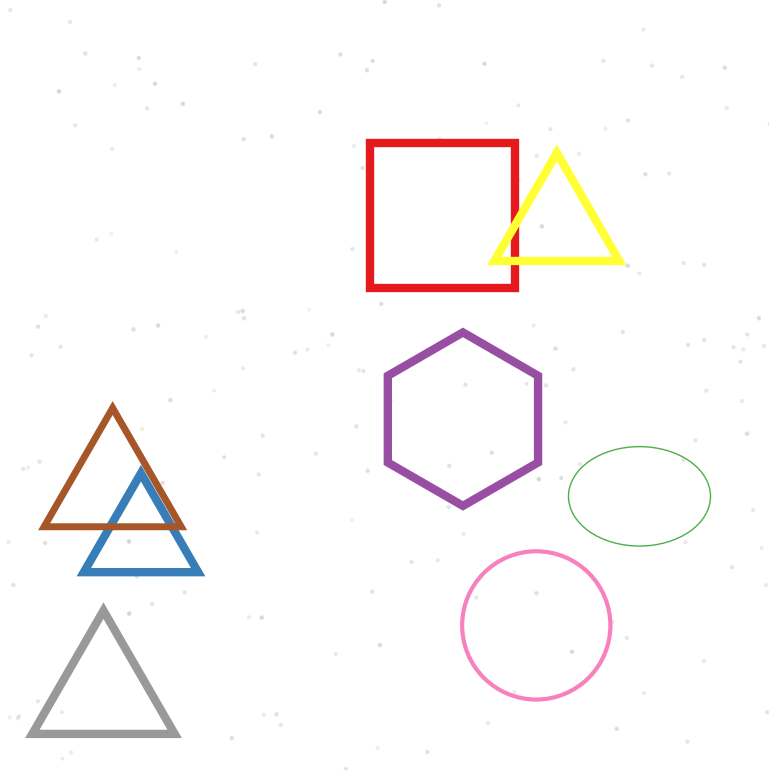[{"shape": "square", "thickness": 3, "radius": 0.47, "center": [0.575, 0.72]}, {"shape": "triangle", "thickness": 3, "radius": 0.43, "center": [0.183, 0.3]}, {"shape": "oval", "thickness": 0.5, "radius": 0.46, "center": [0.831, 0.355]}, {"shape": "hexagon", "thickness": 3, "radius": 0.56, "center": [0.601, 0.456]}, {"shape": "triangle", "thickness": 3, "radius": 0.47, "center": [0.723, 0.708]}, {"shape": "triangle", "thickness": 2.5, "radius": 0.51, "center": [0.146, 0.367]}, {"shape": "circle", "thickness": 1.5, "radius": 0.48, "center": [0.696, 0.188]}, {"shape": "triangle", "thickness": 3, "radius": 0.53, "center": [0.134, 0.1]}]